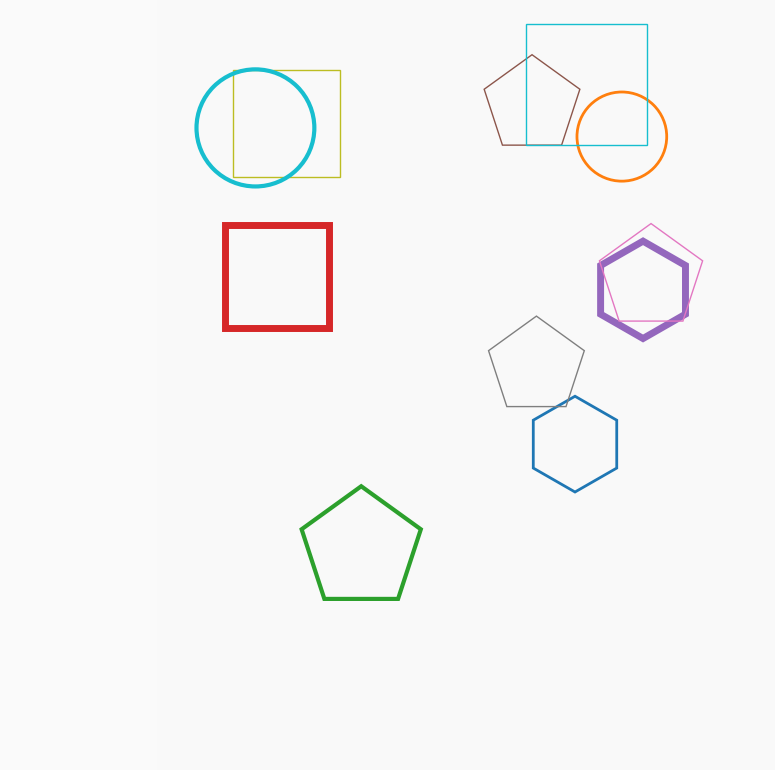[{"shape": "hexagon", "thickness": 1, "radius": 0.31, "center": [0.742, 0.423]}, {"shape": "circle", "thickness": 1, "radius": 0.29, "center": [0.802, 0.823]}, {"shape": "pentagon", "thickness": 1.5, "radius": 0.4, "center": [0.466, 0.288]}, {"shape": "square", "thickness": 2.5, "radius": 0.34, "center": [0.358, 0.641]}, {"shape": "hexagon", "thickness": 2.5, "radius": 0.32, "center": [0.83, 0.624]}, {"shape": "pentagon", "thickness": 0.5, "radius": 0.32, "center": [0.686, 0.864]}, {"shape": "pentagon", "thickness": 0.5, "radius": 0.35, "center": [0.84, 0.64]}, {"shape": "pentagon", "thickness": 0.5, "radius": 0.32, "center": [0.692, 0.525]}, {"shape": "square", "thickness": 0.5, "radius": 0.35, "center": [0.37, 0.84]}, {"shape": "circle", "thickness": 1.5, "radius": 0.38, "center": [0.33, 0.834]}, {"shape": "square", "thickness": 0.5, "radius": 0.39, "center": [0.757, 0.89]}]